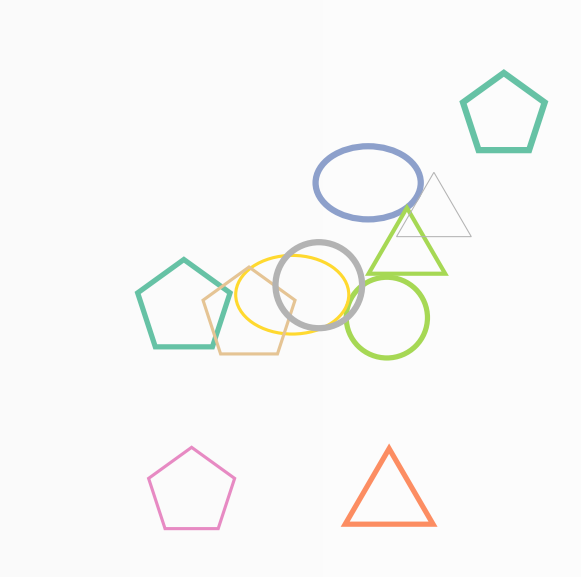[{"shape": "pentagon", "thickness": 3, "radius": 0.37, "center": [0.867, 0.799]}, {"shape": "pentagon", "thickness": 2.5, "radius": 0.42, "center": [0.316, 0.466]}, {"shape": "triangle", "thickness": 2.5, "radius": 0.44, "center": [0.669, 0.135]}, {"shape": "oval", "thickness": 3, "radius": 0.45, "center": [0.633, 0.683]}, {"shape": "pentagon", "thickness": 1.5, "radius": 0.39, "center": [0.33, 0.147]}, {"shape": "triangle", "thickness": 2, "radius": 0.38, "center": [0.7, 0.563]}, {"shape": "circle", "thickness": 2.5, "radius": 0.35, "center": [0.666, 0.449]}, {"shape": "oval", "thickness": 1.5, "radius": 0.49, "center": [0.503, 0.489]}, {"shape": "pentagon", "thickness": 1.5, "radius": 0.42, "center": [0.428, 0.454]}, {"shape": "circle", "thickness": 3, "radius": 0.37, "center": [0.548, 0.505]}, {"shape": "triangle", "thickness": 0.5, "radius": 0.37, "center": [0.747, 0.626]}]